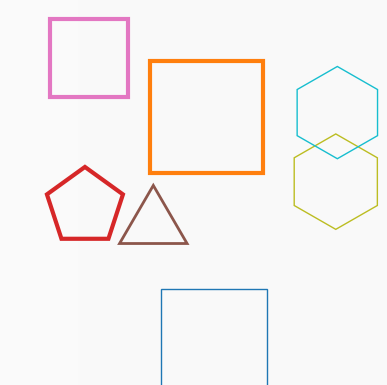[{"shape": "square", "thickness": 1, "radius": 0.68, "center": [0.552, 0.112]}, {"shape": "square", "thickness": 3, "radius": 0.73, "center": [0.533, 0.695]}, {"shape": "pentagon", "thickness": 3, "radius": 0.52, "center": [0.219, 0.463]}, {"shape": "triangle", "thickness": 2, "radius": 0.5, "center": [0.396, 0.418]}, {"shape": "square", "thickness": 3, "radius": 0.5, "center": [0.229, 0.85]}, {"shape": "hexagon", "thickness": 1, "radius": 0.62, "center": [0.867, 0.528]}, {"shape": "hexagon", "thickness": 1, "radius": 0.6, "center": [0.871, 0.708]}]